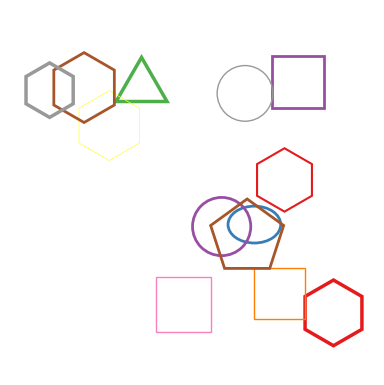[{"shape": "hexagon", "thickness": 2.5, "radius": 0.43, "center": [0.866, 0.187]}, {"shape": "hexagon", "thickness": 1.5, "radius": 0.41, "center": [0.739, 0.533]}, {"shape": "oval", "thickness": 2, "radius": 0.34, "center": [0.661, 0.417]}, {"shape": "triangle", "thickness": 2.5, "radius": 0.38, "center": [0.368, 0.775]}, {"shape": "square", "thickness": 2, "radius": 0.33, "center": [0.774, 0.787]}, {"shape": "circle", "thickness": 2, "radius": 0.38, "center": [0.576, 0.412]}, {"shape": "square", "thickness": 1, "radius": 0.33, "center": [0.726, 0.237]}, {"shape": "hexagon", "thickness": 0.5, "radius": 0.45, "center": [0.284, 0.674]}, {"shape": "hexagon", "thickness": 2, "radius": 0.45, "center": [0.218, 0.773]}, {"shape": "pentagon", "thickness": 2, "radius": 0.5, "center": [0.642, 0.384]}, {"shape": "square", "thickness": 1, "radius": 0.36, "center": [0.476, 0.21]}, {"shape": "hexagon", "thickness": 2.5, "radius": 0.35, "center": [0.129, 0.766]}, {"shape": "circle", "thickness": 1, "radius": 0.36, "center": [0.636, 0.757]}]